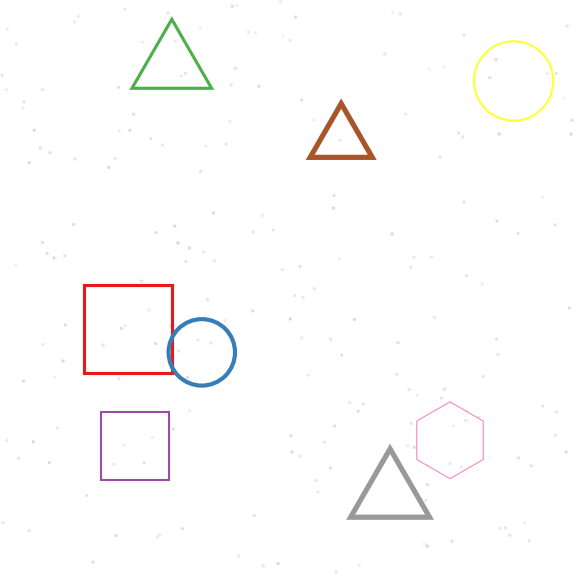[{"shape": "square", "thickness": 1.5, "radius": 0.38, "center": [0.221, 0.43]}, {"shape": "circle", "thickness": 2, "radius": 0.29, "center": [0.349, 0.389]}, {"shape": "triangle", "thickness": 1.5, "radius": 0.4, "center": [0.297, 0.886]}, {"shape": "square", "thickness": 1, "radius": 0.29, "center": [0.234, 0.227]}, {"shape": "circle", "thickness": 1, "radius": 0.34, "center": [0.889, 0.859]}, {"shape": "triangle", "thickness": 2.5, "radius": 0.31, "center": [0.591, 0.758]}, {"shape": "hexagon", "thickness": 0.5, "radius": 0.33, "center": [0.779, 0.237]}, {"shape": "triangle", "thickness": 2.5, "radius": 0.39, "center": [0.675, 0.143]}]